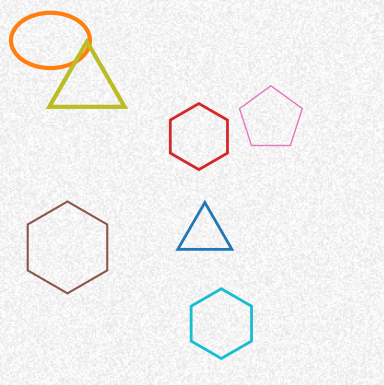[{"shape": "triangle", "thickness": 2, "radius": 0.41, "center": [0.532, 0.393]}, {"shape": "oval", "thickness": 3, "radius": 0.51, "center": [0.131, 0.895]}, {"shape": "hexagon", "thickness": 2, "radius": 0.43, "center": [0.517, 0.645]}, {"shape": "hexagon", "thickness": 1.5, "radius": 0.6, "center": [0.175, 0.357]}, {"shape": "pentagon", "thickness": 1, "radius": 0.43, "center": [0.704, 0.691]}, {"shape": "triangle", "thickness": 3, "radius": 0.57, "center": [0.226, 0.779]}, {"shape": "hexagon", "thickness": 2, "radius": 0.45, "center": [0.575, 0.159]}]